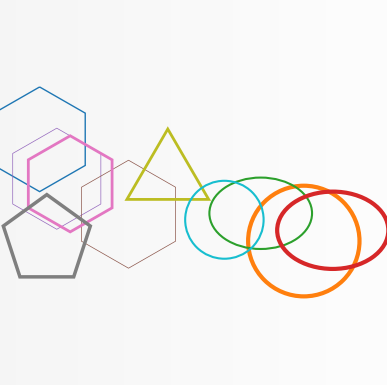[{"shape": "hexagon", "thickness": 1, "radius": 0.68, "center": [0.102, 0.638]}, {"shape": "circle", "thickness": 3, "radius": 0.72, "center": [0.784, 0.374]}, {"shape": "oval", "thickness": 1.5, "radius": 0.66, "center": [0.673, 0.446]}, {"shape": "oval", "thickness": 3, "radius": 0.72, "center": [0.859, 0.402]}, {"shape": "hexagon", "thickness": 0.5, "radius": 0.66, "center": [0.147, 0.536]}, {"shape": "hexagon", "thickness": 0.5, "radius": 0.7, "center": [0.332, 0.444]}, {"shape": "hexagon", "thickness": 2, "radius": 0.62, "center": [0.181, 0.523]}, {"shape": "pentagon", "thickness": 2.5, "radius": 0.59, "center": [0.121, 0.376]}, {"shape": "triangle", "thickness": 2, "radius": 0.61, "center": [0.433, 0.543]}, {"shape": "circle", "thickness": 1.5, "radius": 0.51, "center": [0.579, 0.429]}]